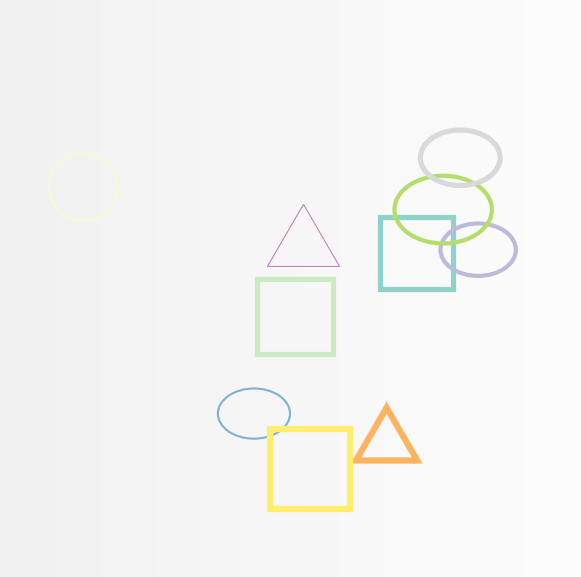[{"shape": "square", "thickness": 2.5, "radius": 0.31, "center": [0.716, 0.561]}, {"shape": "circle", "thickness": 0.5, "radius": 0.29, "center": [0.143, 0.675]}, {"shape": "oval", "thickness": 2, "radius": 0.32, "center": [0.823, 0.567]}, {"shape": "oval", "thickness": 1, "radius": 0.31, "center": [0.437, 0.283]}, {"shape": "triangle", "thickness": 3, "radius": 0.3, "center": [0.665, 0.232]}, {"shape": "oval", "thickness": 2, "radius": 0.42, "center": [0.762, 0.636]}, {"shape": "oval", "thickness": 2.5, "radius": 0.34, "center": [0.792, 0.726]}, {"shape": "triangle", "thickness": 0.5, "radius": 0.36, "center": [0.522, 0.574]}, {"shape": "square", "thickness": 2.5, "radius": 0.32, "center": [0.508, 0.451]}, {"shape": "square", "thickness": 3, "radius": 0.35, "center": [0.533, 0.188]}]